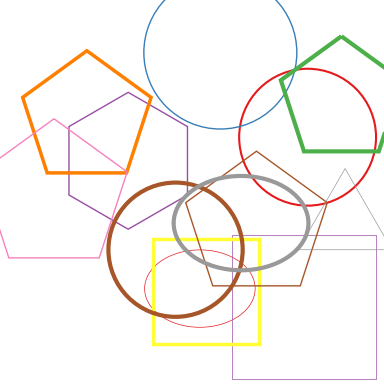[{"shape": "oval", "thickness": 0.5, "radius": 0.72, "center": [0.519, 0.25]}, {"shape": "circle", "thickness": 1.5, "radius": 0.89, "center": [0.799, 0.644]}, {"shape": "circle", "thickness": 1, "radius": 0.99, "center": [0.572, 0.864]}, {"shape": "pentagon", "thickness": 3, "radius": 0.83, "center": [0.887, 0.741]}, {"shape": "hexagon", "thickness": 1, "radius": 0.89, "center": [0.333, 0.582]}, {"shape": "square", "thickness": 0.5, "radius": 0.94, "center": [0.789, 0.202]}, {"shape": "pentagon", "thickness": 2.5, "radius": 0.88, "center": [0.226, 0.693]}, {"shape": "square", "thickness": 2.5, "radius": 0.69, "center": [0.535, 0.243]}, {"shape": "pentagon", "thickness": 1, "radius": 0.97, "center": [0.666, 0.414]}, {"shape": "circle", "thickness": 3, "radius": 0.87, "center": [0.456, 0.351]}, {"shape": "pentagon", "thickness": 1, "radius": 1.0, "center": [0.14, 0.492]}, {"shape": "oval", "thickness": 3, "radius": 0.88, "center": [0.626, 0.42]}, {"shape": "triangle", "thickness": 0.5, "radius": 0.7, "center": [0.896, 0.422]}]